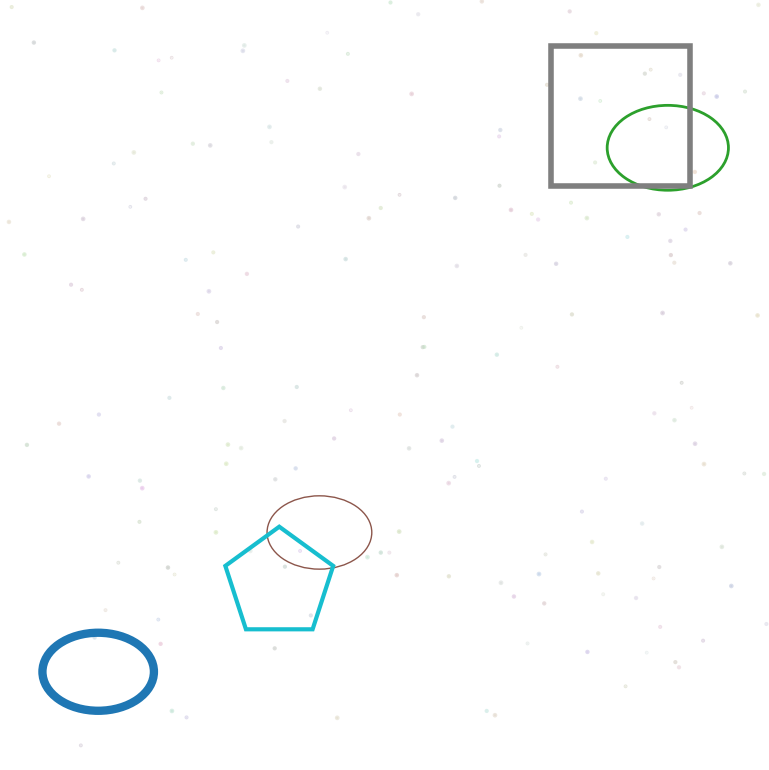[{"shape": "oval", "thickness": 3, "radius": 0.36, "center": [0.128, 0.128]}, {"shape": "oval", "thickness": 1, "radius": 0.39, "center": [0.867, 0.808]}, {"shape": "oval", "thickness": 0.5, "radius": 0.34, "center": [0.415, 0.308]}, {"shape": "square", "thickness": 2, "radius": 0.45, "center": [0.806, 0.85]}, {"shape": "pentagon", "thickness": 1.5, "radius": 0.37, "center": [0.363, 0.242]}]